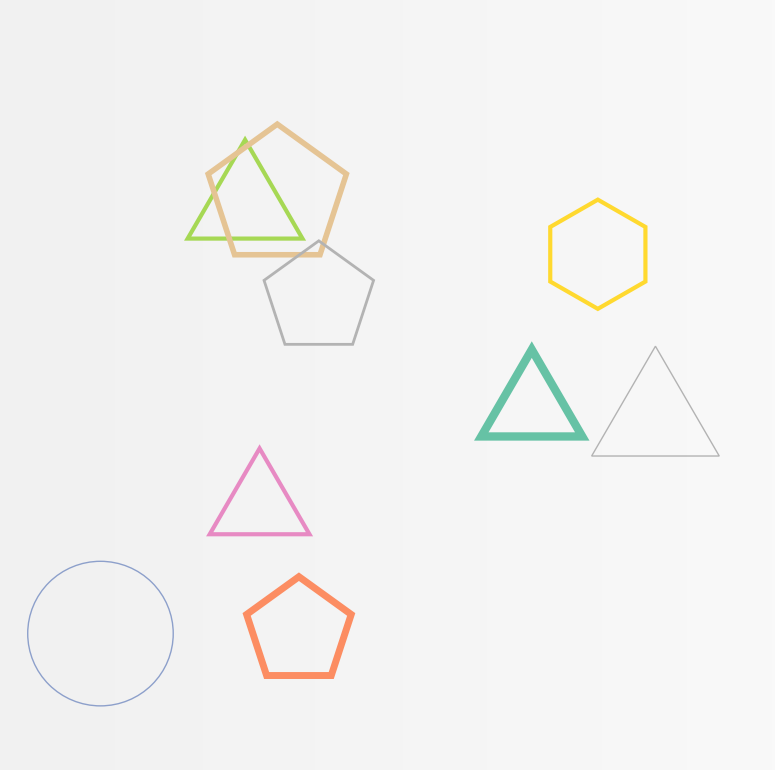[{"shape": "triangle", "thickness": 3, "radius": 0.38, "center": [0.686, 0.471]}, {"shape": "pentagon", "thickness": 2.5, "radius": 0.35, "center": [0.386, 0.18]}, {"shape": "circle", "thickness": 0.5, "radius": 0.47, "center": [0.13, 0.177]}, {"shape": "triangle", "thickness": 1.5, "radius": 0.37, "center": [0.335, 0.343]}, {"shape": "triangle", "thickness": 1.5, "radius": 0.43, "center": [0.316, 0.733]}, {"shape": "hexagon", "thickness": 1.5, "radius": 0.35, "center": [0.771, 0.67]}, {"shape": "pentagon", "thickness": 2, "radius": 0.47, "center": [0.358, 0.745]}, {"shape": "triangle", "thickness": 0.5, "radius": 0.48, "center": [0.846, 0.455]}, {"shape": "pentagon", "thickness": 1, "radius": 0.37, "center": [0.411, 0.613]}]